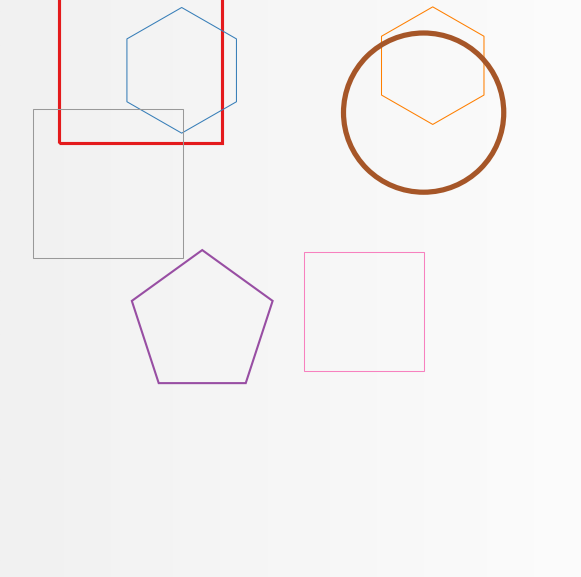[{"shape": "square", "thickness": 1.5, "radius": 0.7, "center": [0.241, 0.891]}, {"shape": "hexagon", "thickness": 0.5, "radius": 0.54, "center": [0.313, 0.877]}, {"shape": "pentagon", "thickness": 1, "radius": 0.64, "center": [0.348, 0.439]}, {"shape": "hexagon", "thickness": 0.5, "radius": 0.51, "center": [0.744, 0.885]}, {"shape": "circle", "thickness": 2.5, "radius": 0.69, "center": [0.729, 0.804]}, {"shape": "square", "thickness": 0.5, "radius": 0.51, "center": [0.626, 0.459]}, {"shape": "square", "thickness": 0.5, "radius": 0.64, "center": [0.185, 0.681]}]